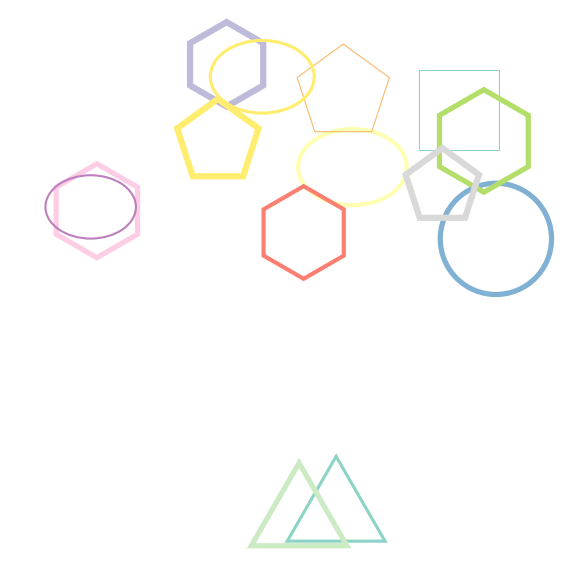[{"shape": "triangle", "thickness": 1.5, "radius": 0.49, "center": [0.582, 0.111]}, {"shape": "square", "thickness": 0.5, "radius": 0.35, "center": [0.794, 0.808]}, {"shape": "oval", "thickness": 2, "radius": 0.47, "center": [0.61, 0.71]}, {"shape": "hexagon", "thickness": 3, "radius": 0.37, "center": [0.392, 0.888]}, {"shape": "hexagon", "thickness": 2, "radius": 0.4, "center": [0.526, 0.597]}, {"shape": "circle", "thickness": 2.5, "radius": 0.48, "center": [0.859, 0.586]}, {"shape": "pentagon", "thickness": 0.5, "radius": 0.42, "center": [0.594, 0.839]}, {"shape": "hexagon", "thickness": 2.5, "radius": 0.44, "center": [0.838, 0.755]}, {"shape": "hexagon", "thickness": 2.5, "radius": 0.41, "center": [0.168, 0.634]}, {"shape": "pentagon", "thickness": 3, "radius": 0.33, "center": [0.766, 0.676]}, {"shape": "oval", "thickness": 1, "radius": 0.39, "center": [0.157, 0.641]}, {"shape": "triangle", "thickness": 2.5, "radius": 0.48, "center": [0.518, 0.102]}, {"shape": "oval", "thickness": 1.5, "radius": 0.45, "center": [0.454, 0.866]}, {"shape": "pentagon", "thickness": 3, "radius": 0.37, "center": [0.377, 0.754]}]